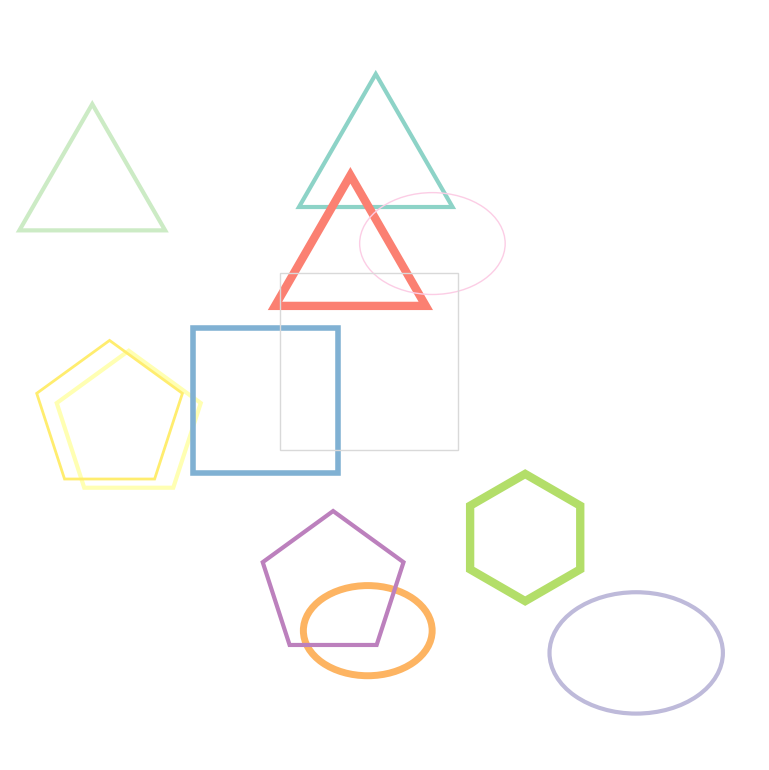[{"shape": "triangle", "thickness": 1.5, "radius": 0.58, "center": [0.488, 0.789]}, {"shape": "pentagon", "thickness": 1.5, "radius": 0.49, "center": [0.167, 0.446]}, {"shape": "oval", "thickness": 1.5, "radius": 0.56, "center": [0.826, 0.152]}, {"shape": "triangle", "thickness": 3, "radius": 0.57, "center": [0.455, 0.659]}, {"shape": "square", "thickness": 2, "radius": 0.47, "center": [0.345, 0.48]}, {"shape": "oval", "thickness": 2.5, "radius": 0.42, "center": [0.478, 0.181]}, {"shape": "hexagon", "thickness": 3, "radius": 0.41, "center": [0.682, 0.302]}, {"shape": "oval", "thickness": 0.5, "radius": 0.47, "center": [0.562, 0.684]}, {"shape": "square", "thickness": 0.5, "radius": 0.58, "center": [0.479, 0.531]}, {"shape": "pentagon", "thickness": 1.5, "radius": 0.48, "center": [0.433, 0.24]}, {"shape": "triangle", "thickness": 1.5, "radius": 0.55, "center": [0.12, 0.755]}, {"shape": "pentagon", "thickness": 1, "radius": 0.5, "center": [0.142, 0.458]}]